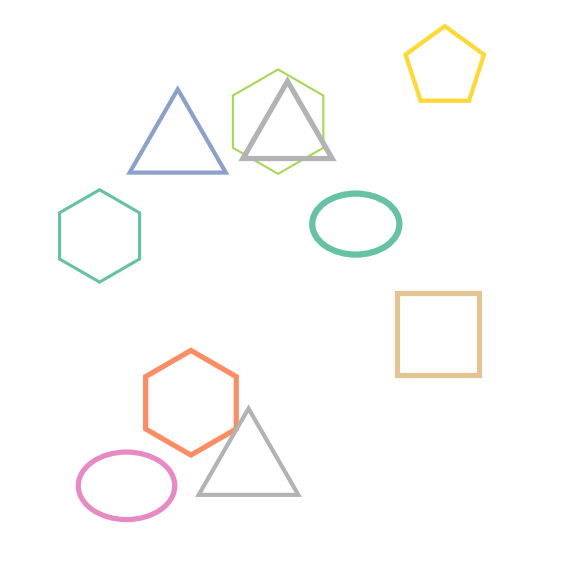[{"shape": "hexagon", "thickness": 1.5, "radius": 0.4, "center": [0.172, 0.591]}, {"shape": "oval", "thickness": 3, "radius": 0.38, "center": [0.616, 0.611]}, {"shape": "hexagon", "thickness": 2.5, "radius": 0.45, "center": [0.331, 0.302]}, {"shape": "triangle", "thickness": 2, "radius": 0.48, "center": [0.308, 0.748]}, {"shape": "oval", "thickness": 2.5, "radius": 0.42, "center": [0.219, 0.158]}, {"shape": "hexagon", "thickness": 1, "radius": 0.45, "center": [0.482, 0.788]}, {"shape": "pentagon", "thickness": 2, "radius": 0.36, "center": [0.77, 0.883]}, {"shape": "square", "thickness": 2.5, "radius": 0.35, "center": [0.759, 0.42]}, {"shape": "triangle", "thickness": 2.5, "radius": 0.45, "center": [0.498, 0.769]}, {"shape": "triangle", "thickness": 2, "radius": 0.5, "center": [0.43, 0.192]}]